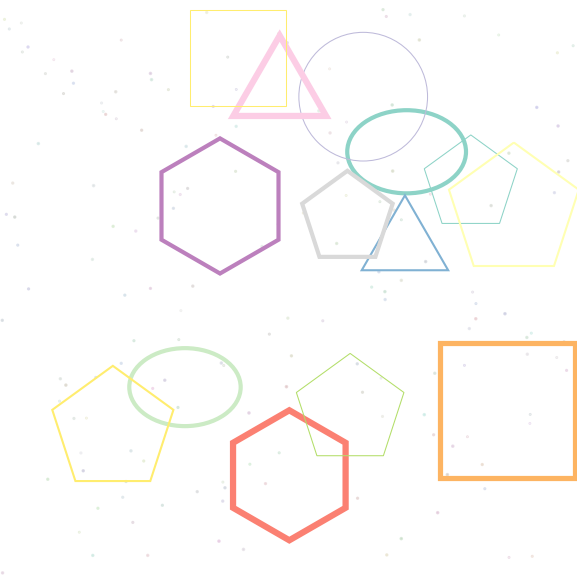[{"shape": "pentagon", "thickness": 0.5, "radius": 0.42, "center": [0.815, 0.681]}, {"shape": "oval", "thickness": 2, "radius": 0.51, "center": [0.704, 0.736]}, {"shape": "pentagon", "thickness": 1, "radius": 0.59, "center": [0.89, 0.634]}, {"shape": "circle", "thickness": 0.5, "radius": 0.56, "center": [0.629, 0.832]}, {"shape": "hexagon", "thickness": 3, "radius": 0.56, "center": [0.501, 0.176]}, {"shape": "triangle", "thickness": 1, "radius": 0.43, "center": [0.701, 0.574]}, {"shape": "square", "thickness": 2.5, "radius": 0.58, "center": [0.879, 0.289]}, {"shape": "pentagon", "thickness": 0.5, "radius": 0.49, "center": [0.606, 0.289]}, {"shape": "triangle", "thickness": 3, "radius": 0.46, "center": [0.484, 0.845]}, {"shape": "pentagon", "thickness": 2, "radius": 0.41, "center": [0.602, 0.621]}, {"shape": "hexagon", "thickness": 2, "radius": 0.58, "center": [0.381, 0.643]}, {"shape": "oval", "thickness": 2, "radius": 0.48, "center": [0.32, 0.329]}, {"shape": "pentagon", "thickness": 1, "radius": 0.55, "center": [0.195, 0.255]}, {"shape": "square", "thickness": 0.5, "radius": 0.41, "center": [0.412, 0.898]}]